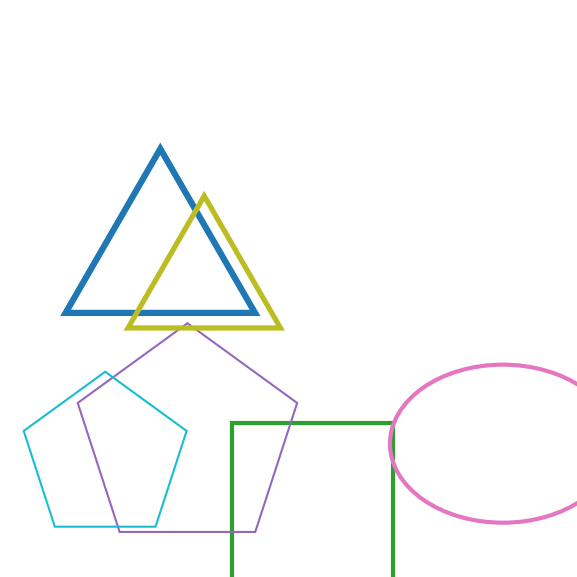[{"shape": "triangle", "thickness": 3, "radius": 0.95, "center": [0.278, 0.552]}, {"shape": "square", "thickness": 2, "radius": 0.69, "center": [0.541, 0.127]}, {"shape": "pentagon", "thickness": 1, "radius": 1.0, "center": [0.325, 0.24]}, {"shape": "oval", "thickness": 2, "radius": 0.98, "center": [0.871, 0.231]}, {"shape": "triangle", "thickness": 2.5, "radius": 0.76, "center": [0.354, 0.507]}, {"shape": "pentagon", "thickness": 1, "radius": 0.74, "center": [0.182, 0.207]}]